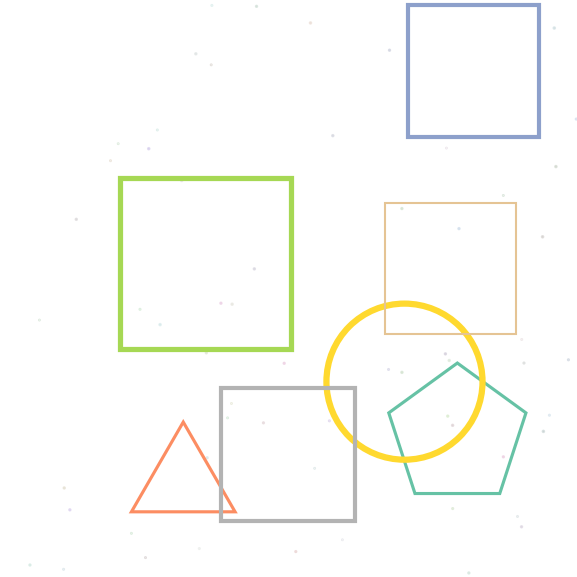[{"shape": "pentagon", "thickness": 1.5, "radius": 0.62, "center": [0.792, 0.246]}, {"shape": "triangle", "thickness": 1.5, "radius": 0.52, "center": [0.317, 0.165]}, {"shape": "square", "thickness": 2, "radius": 0.57, "center": [0.819, 0.876]}, {"shape": "square", "thickness": 2.5, "radius": 0.74, "center": [0.356, 0.543]}, {"shape": "circle", "thickness": 3, "radius": 0.68, "center": [0.7, 0.338]}, {"shape": "square", "thickness": 1, "radius": 0.57, "center": [0.781, 0.534]}, {"shape": "square", "thickness": 2, "radius": 0.58, "center": [0.499, 0.212]}]